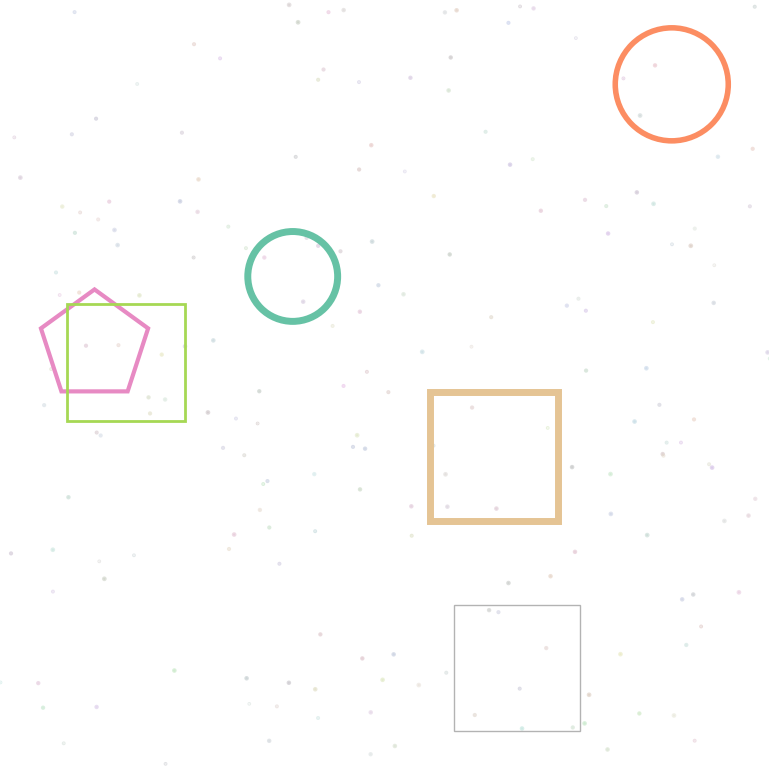[{"shape": "circle", "thickness": 2.5, "radius": 0.29, "center": [0.38, 0.641]}, {"shape": "circle", "thickness": 2, "radius": 0.37, "center": [0.872, 0.89]}, {"shape": "pentagon", "thickness": 1.5, "radius": 0.37, "center": [0.123, 0.551]}, {"shape": "square", "thickness": 1, "radius": 0.38, "center": [0.163, 0.529]}, {"shape": "square", "thickness": 2.5, "radius": 0.42, "center": [0.642, 0.407]}, {"shape": "square", "thickness": 0.5, "radius": 0.41, "center": [0.672, 0.132]}]